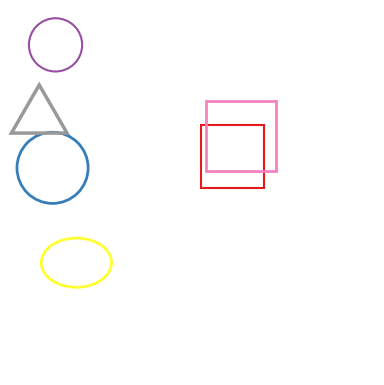[{"shape": "square", "thickness": 1.5, "radius": 0.41, "center": [0.604, 0.593]}, {"shape": "circle", "thickness": 2, "radius": 0.46, "center": [0.137, 0.564]}, {"shape": "circle", "thickness": 1.5, "radius": 0.35, "center": [0.144, 0.883]}, {"shape": "oval", "thickness": 2, "radius": 0.46, "center": [0.198, 0.318]}, {"shape": "square", "thickness": 2, "radius": 0.45, "center": [0.626, 0.647]}, {"shape": "triangle", "thickness": 2.5, "radius": 0.42, "center": [0.102, 0.696]}]